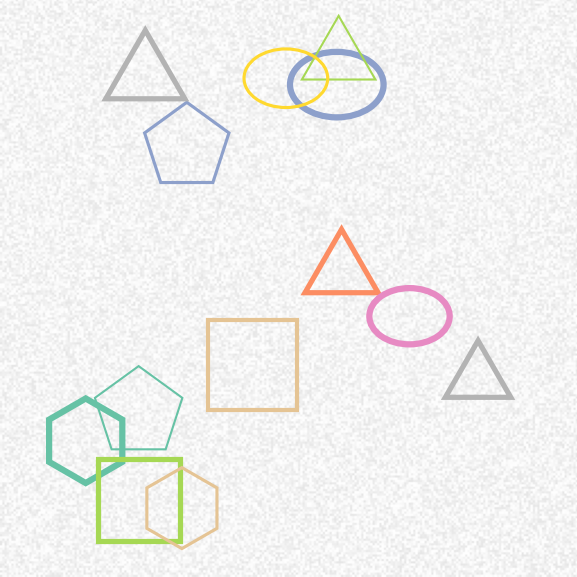[{"shape": "pentagon", "thickness": 1, "radius": 0.4, "center": [0.24, 0.286]}, {"shape": "hexagon", "thickness": 3, "radius": 0.37, "center": [0.148, 0.236]}, {"shape": "triangle", "thickness": 2.5, "radius": 0.37, "center": [0.591, 0.529]}, {"shape": "oval", "thickness": 3, "radius": 0.41, "center": [0.583, 0.853]}, {"shape": "pentagon", "thickness": 1.5, "radius": 0.38, "center": [0.323, 0.745]}, {"shape": "oval", "thickness": 3, "radius": 0.35, "center": [0.709, 0.452]}, {"shape": "square", "thickness": 2.5, "radius": 0.35, "center": [0.241, 0.134]}, {"shape": "triangle", "thickness": 1, "radius": 0.37, "center": [0.586, 0.898]}, {"shape": "oval", "thickness": 1.5, "radius": 0.36, "center": [0.495, 0.864]}, {"shape": "hexagon", "thickness": 1.5, "radius": 0.35, "center": [0.315, 0.119]}, {"shape": "square", "thickness": 2, "radius": 0.39, "center": [0.437, 0.367]}, {"shape": "triangle", "thickness": 2.5, "radius": 0.33, "center": [0.828, 0.344]}, {"shape": "triangle", "thickness": 2.5, "radius": 0.4, "center": [0.252, 0.868]}]